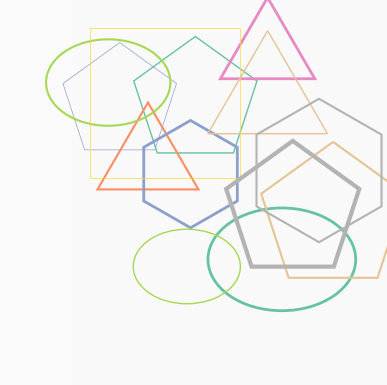[{"shape": "oval", "thickness": 2, "radius": 0.95, "center": [0.727, 0.326]}, {"shape": "pentagon", "thickness": 1, "radius": 0.84, "center": [0.504, 0.738]}, {"shape": "triangle", "thickness": 1.5, "radius": 0.75, "center": [0.382, 0.583]}, {"shape": "hexagon", "thickness": 2, "radius": 0.7, "center": [0.492, 0.548]}, {"shape": "pentagon", "thickness": 0.5, "radius": 0.77, "center": [0.309, 0.735]}, {"shape": "triangle", "thickness": 2, "radius": 0.7, "center": [0.691, 0.866]}, {"shape": "oval", "thickness": 1, "radius": 0.69, "center": [0.482, 0.308]}, {"shape": "oval", "thickness": 1.5, "radius": 0.8, "center": [0.279, 0.786]}, {"shape": "square", "thickness": 0.5, "radius": 0.97, "center": [0.426, 0.733]}, {"shape": "triangle", "thickness": 1, "radius": 0.89, "center": [0.691, 0.742]}, {"shape": "pentagon", "thickness": 1.5, "radius": 0.98, "center": [0.86, 0.436]}, {"shape": "pentagon", "thickness": 3, "radius": 0.9, "center": [0.755, 0.453]}, {"shape": "hexagon", "thickness": 1.5, "radius": 0.93, "center": [0.823, 0.557]}]